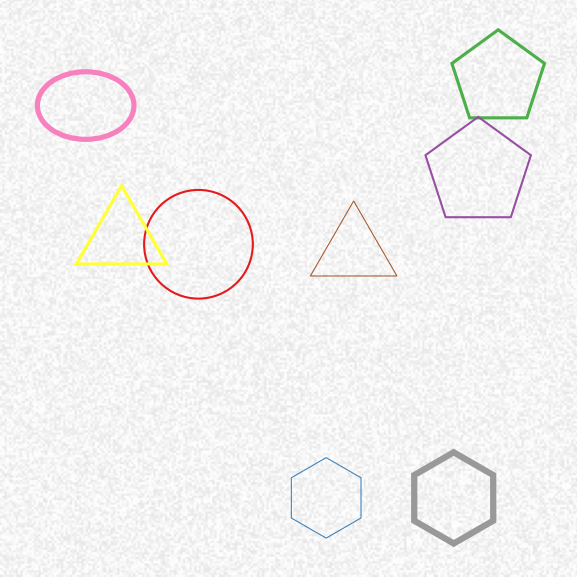[{"shape": "circle", "thickness": 1, "radius": 0.47, "center": [0.344, 0.576]}, {"shape": "hexagon", "thickness": 0.5, "radius": 0.35, "center": [0.565, 0.137]}, {"shape": "pentagon", "thickness": 1.5, "radius": 0.42, "center": [0.863, 0.863]}, {"shape": "pentagon", "thickness": 1, "radius": 0.48, "center": [0.828, 0.701]}, {"shape": "triangle", "thickness": 1.5, "radius": 0.45, "center": [0.211, 0.587]}, {"shape": "triangle", "thickness": 0.5, "radius": 0.43, "center": [0.612, 0.565]}, {"shape": "oval", "thickness": 2.5, "radius": 0.42, "center": [0.148, 0.816]}, {"shape": "hexagon", "thickness": 3, "radius": 0.39, "center": [0.786, 0.137]}]